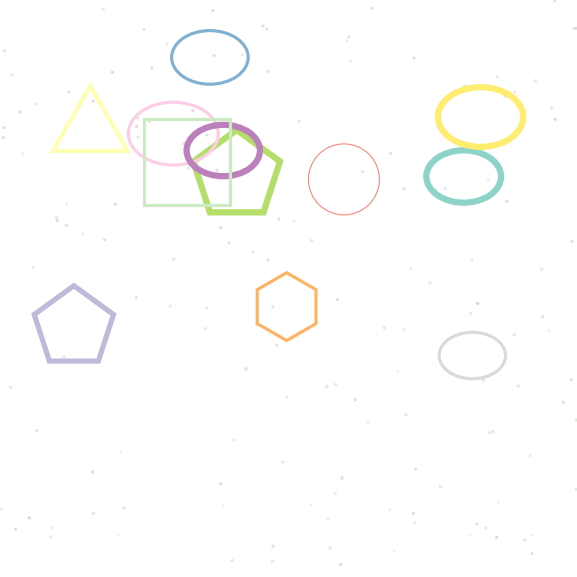[{"shape": "oval", "thickness": 3, "radius": 0.32, "center": [0.803, 0.693]}, {"shape": "triangle", "thickness": 2, "radius": 0.37, "center": [0.156, 0.775]}, {"shape": "pentagon", "thickness": 2.5, "radius": 0.36, "center": [0.128, 0.432]}, {"shape": "circle", "thickness": 0.5, "radius": 0.31, "center": [0.596, 0.689]}, {"shape": "oval", "thickness": 1.5, "radius": 0.33, "center": [0.363, 0.9]}, {"shape": "hexagon", "thickness": 1.5, "radius": 0.29, "center": [0.496, 0.468]}, {"shape": "pentagon", "thickness": 3, "radius": 0.39, "center": [0.41, 0.695]}, {"shape": "oval", "thickness": 1.5, "radius": 0.39, "center": [0.3, 0.768]}, {"shape": "oval", "thickness": 1.5, "radius": 0.29, "center": [0.818, 0.383]}, {"shape": "oval", "thickness": 3, "radius": 0.32, "center": [0.387, 0.738]}, {"shape": "square", "thickness": 1.5, "radius": 0.37, "center": [0.324, 0.719]}, {"shape": "oval", "thickness": 3, "radius": 0.37, "center": [0.832, 0.796]}]